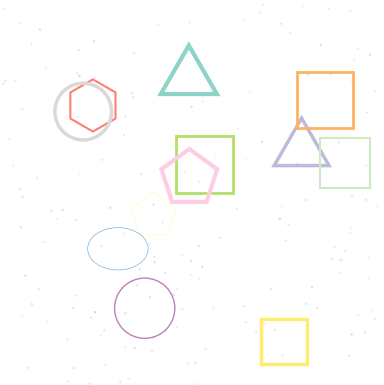[{"shape": "triangle", "thickness": 3, "radius": 0.42, "center": [0.49, 0.798]}, {"shape": "pentagon", "thickness": 0.5, "radius": 0.31, "center": [0.4, 0.44]}, {"shape": "triangle", "thickness": 2.5, "radius": 0.41, "center": [0.783, 0.611]}, {"shape": "hexagon", "thickness": 1.5, "radius": 0.34, "center": [0.241, 0.726]}, {"shape": "oval", "thickness": 0.5, "radius": 0.39, "center": [0.306, 0.354]}, {"shape": "square", "thickness": 2, "radius": 0.36, "center": [0.844, 0.741]}, {"shape": "square", "thickness": 2, "radius": 0.37, "center": [0.53, 0.572]}, {"shape": "pentagon", "thickness": 3, "radius": 0.38, "center": [0.492, 0.537]}, {"shape": "circle", "thickness": 2.5, "radius": 0.37, "center": [0.216, 0.71]}, {"shape": "circle", "thickness": 1, "radius": 0.39, "center": [0.376, 0.199]}, {"shape": "square", "thickness": 1.5, "radius": 0.32, "center": [0.896, 0.575]}, {"shape": "square", "thickness": 2.5, "radius": 0.3, "center": [0.738, 0.113]}]